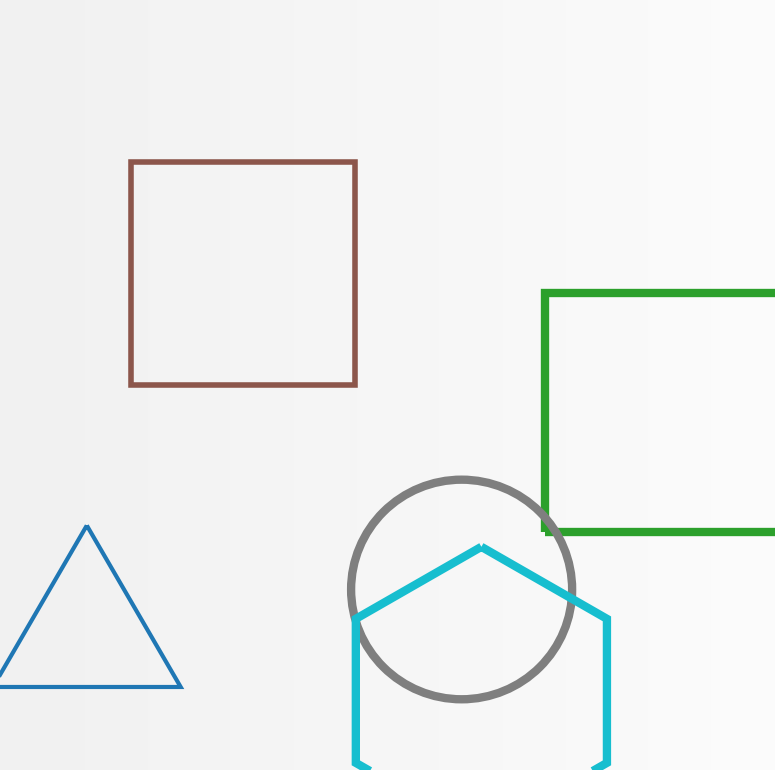[{"shape": "triangle", "thickness": 1.5, "radius": 0.7, "center": [0.112, 0.178]}, {"shape": "square", "thickness": 3, "radius": 0.77, "center": [0.858, 0.464]}, {"shape": "square", "thickness": 2, "radius": 0.72, "center": [0.314, 0.645]}, {"shape": "circle", "thickness": 3, "radius": 0.71, "center": [0.596, 0.234]}, {"shape": "hexagon", "thickness": 3, "radius": 0.94, "center": [0.621, 0.103]}]